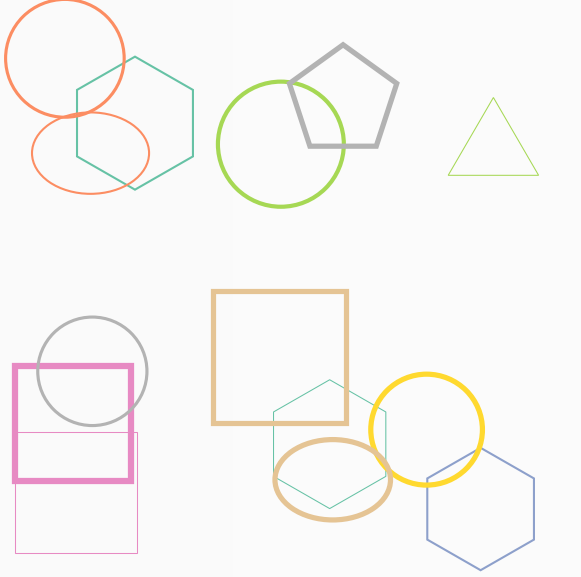[{"shape": "hexagon", "thickness": 0.5, "radius": 0.56, "center": [0.567, 0.23]}, {"shape": "hexagon", "thickness": 1, "radius": 0.58, "center": [0.232, 0.786]}, {"shape": "circle", "thickness": 1.5, "radius": 0.51, "center": [0.112, 0.898]}, {"shape": "oval", "thickness": 1, "radius": 0.5, "center": [0.156, 0.734]}, {"shape": "hexagon", "thickness": 1, "radius": 0.53, "center": [0.827, 0.118]}, {"shape": "square", "thickness": 3, "radius": 0.5, "center": [0.125, 0.266]}, {"shape": "square", "thickness": 0.5, "radius": 0.52, "center": [0.131, 0.146]}, {"shape": "circle", "thickness": 2, "radius": 0.54, "center": [0.483, 0.749]}, {"shape": "triangle", "thickness": 0.5, "radius": 0.45, "center": [0.849, 0.74]}, {"shape": "circle", "thickness": 2.5, "radius": 0.48, "center": [0.734, 0.255]}, {"shape": "oval", "thickness": 2.5, "radius": 0.5, "center": [0.572, 0.168]}, {"shape": "square", "thickness": 2.5, "radius": 0.57, "center": [0.481, 0.38]}, {"shape": "pentagon", "thickness": 2.5, "radius": 0.49, "center": [0.59, 0.825]}, {"shape": "circle", "thickness": 1.5, "radius": 0.47, "center": [0.159, 0.356]}]